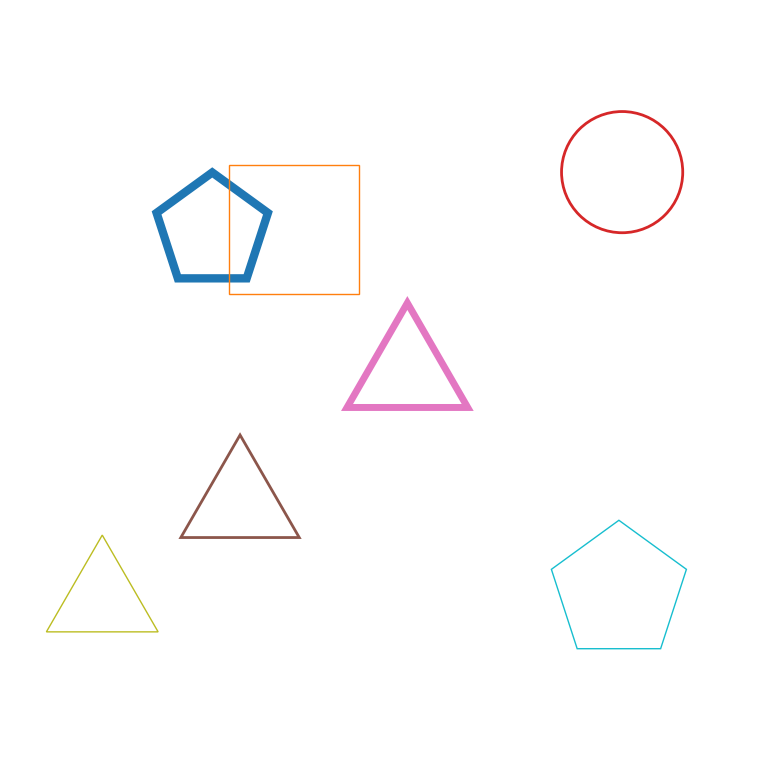[{"shape": "pentagon", "thickness": 3, "radius": 0.38, "center": [0.276, 0.7]}, {"shape": "square", "thickness": 0.5, "radius": 0.42, "center": [0.382, 0.702]}, {"shape": "circle", "thickness": 1, "radius": 0.39, "center": [0.808, 0.776]}, {"shape": "triangle", "thickness": 1, "radius": 0.44, "center": [0.312, 0.346]}, {"shape": "triangle", "thickness": 2.5, "radius": 0.45, "center": [0.529, 0.516]}, {"shape": "triangle", "thickness": 0.5, "radius": 0.42, "center": [0.133, 0.221]}, {"shape": "pentagon", "thickness": 0.5, "radius": 0.46, "center": [0.804, 0.232]}]